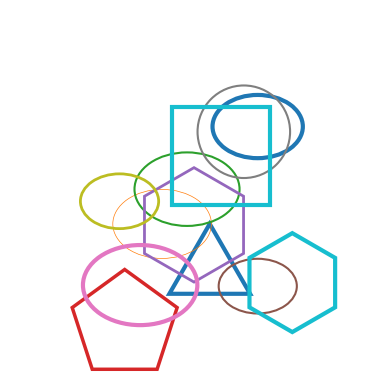[{"shape": "triangle", "thickness": 3, "radius": 0.61, "center": [0.545, 0.297]}, {"shape": "oval", "thickness": 3, "radius": 0.59, "center": [0.669, 0.671]}, {"shape": "oval", "thickness": 0.5, "radius": 0.64, "center": [0.421, 0.418]}, {"shape": "oval", "thickness": 1.5, "radius": 0.68, "center": [0.486, 0.509]}, {"shape": "pentagon", "thickness": 2.5, "radius": 0.72, "center": [0.324, 0.157]}, {"shape": "hexagon", "thickness": 2, "radius": 0.74, "center": [0.504, 0.416]}, {"shape": "oval", "thickness": 1.5, "radius": 0.51, "center": [0.669, 0.257]}, {"shape": "oval", "thickness": 3, "radius": 0.74, "center": [0.364, 0.26]}, {"shape": "circle", "thickness": 1.5, "radius": 0.6, "center": [0.633, 0.658]}, {"shape": "oval", "thickness": 2, "radius": 0.51, "center": [0.31, 0.477]}, {"shape": "square", "thickness": 3, "radius": 0.63, "center": [0.574, 0.595]}, {"shape": "hexagon", "thickness": 3, "radius": 0.64, "center": [0.759, 0.266]}]